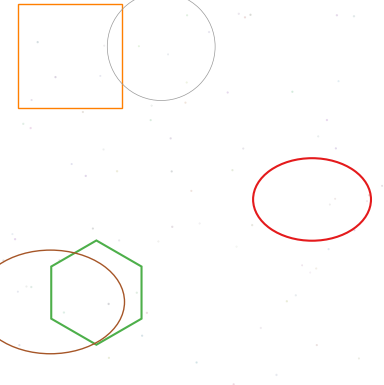[{"shape": "oval", "thickness": 1.5, "radius": 0.77, "center": [0.81, 0.482]}, {"shape": "hexagon", "thickness": 1.5, "radius": 0.68, "center": [0.25, 0.24]}, {"shape": "square", "thickness": 1, "radius": 0.68, "center": [0.182, 0.855]}, {"shape": "oval", "thickness": 1, "radius": 0.96, "center": [0.131, 0.216]}, {"shape": "circle", "thickness": 0.5, "radius": 0.7, "center": [0.419, 0.879]}]